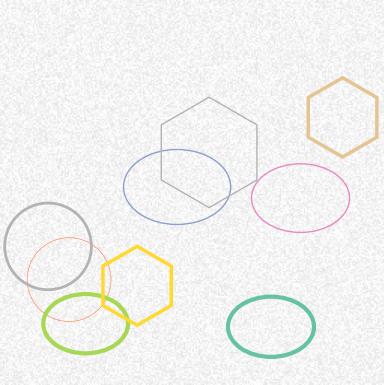[{"shape": "oval", "thickness": 3, "radius": 0.56, "center": [0.704, 0.151]}, {"shape": "circle", "thickness": 0.5, "radius": 0.54, "center": [0.179, 0.274]}, {"shape": "oval", "thickness": 1, "radius": 0.7, "center": [0.46, 0.514]}, {"shape": "oval", "thickness": 1, "radius": 0.64, "center": [0.781, 0.485]}, {"shape": "oval", "thickness": 3, "radius": 0.55, "center": [0.222, 0.159]}, {"shape": "hexagon", "thickness": 2.5, "radius": 0.51, "center": [0.356, 0.258]}, {"shape": "hexagon", "thickness": 2.5, "radius": 0.51, "center": [0.89, 0.695]}, {"shape": "hexagon", "thickness": 1, "radius": 0.72, "center": [0.543, 0.604]}, {"shape": "circle", "thickness": 2, "radius": 0.56, "center": [0.125, 0.36]}]